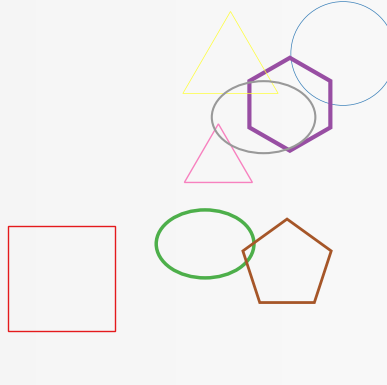[{"shape": "square", "thickness": 1, "radius": 0.69, "center": [0.158, 0.276]}, {"shape": "circle", "thickness": 0.5, "radius": 0.67, "center": [0.885, 0.861]}, {"shape": "oval", "thickness": 2.5, "radius": 0.63, "center": [0.529, 0.367]}, {"shape": "hexagon", "thickness": 3, "radius": 0.6, "center": [0.748, 0.729]}, {"shape": "triangle", "thickness": 0.5, "radius": 0.71, "center": [0.595, 0.828]}, {"shape": "pentagon", "thickness": 2, "radius": 0.6, "center": [0.741, 0.311]}, {"shape": "triangle", "thickness": 1, "radius": 0.51, "center": [0.564, 0.577]}, {"shape": "oval", "thickness": 1.5, "radius": 0.67, "center": [0.68, 0.696]}]